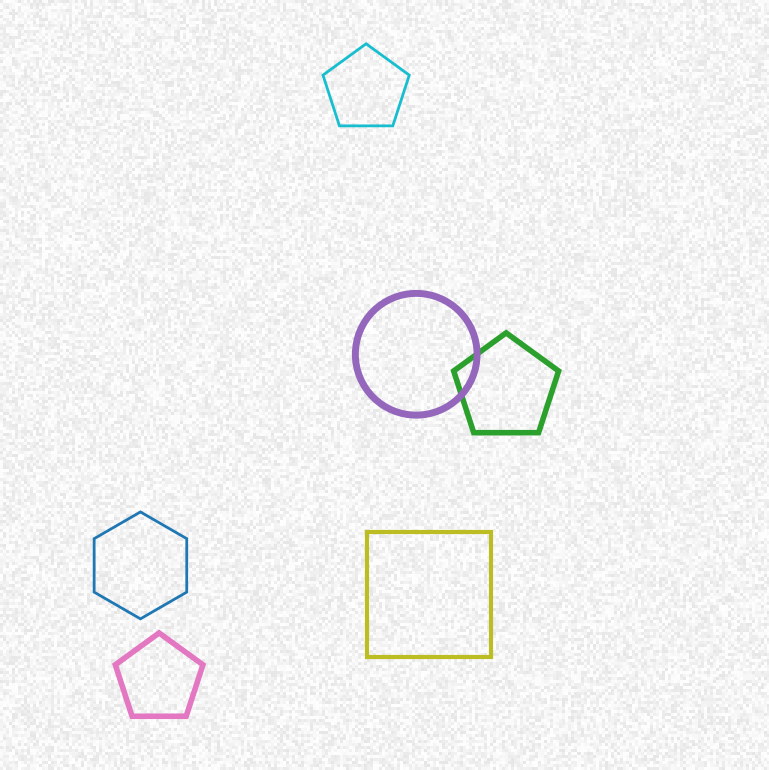[{"shape": "hexagon", "thickness": 1, "radius": 0.35, "center": [0.182, 0.266]}, {"shape": "pentagon", "thickness": 2, "radius": 0.36, "center": [0.657, 0.496]}, {"shape": "circle", "thickness": 2.5, "radius": 0.4, "center": [0.541, 0.54]}, {"shape": "pentagon", "thickness": 2, "radius": 0.3, "center": [0.207, 0.118]}, {"shape": "square", "thickness": 1.5, "radius": 0.4, "center": [0.557, 0.228]}, {"shape": "pentagon", "thickness": 1, "radius": 0.29, "center": [0.475, 0.884]}]